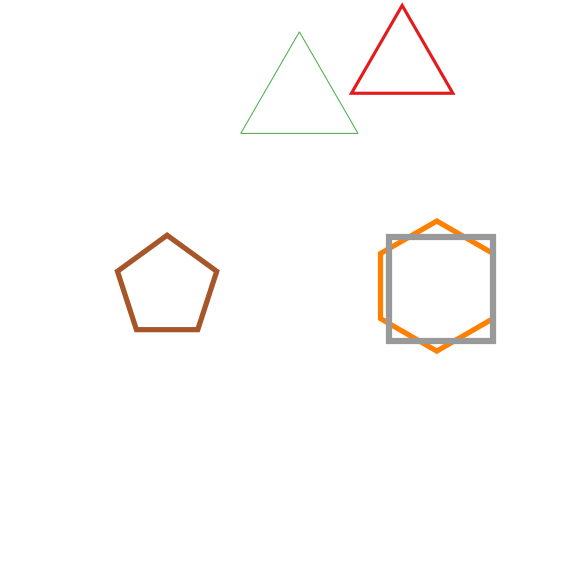[{"shape": "triangle", "thickness": 1.5, "radius": 0.51, "center": [0.696, 0.888]}, {"shape": "triangle", "thickness": 0.5, "radius": 0.59, "center": [0.518, 0.827]}, {"shape": "hexagon", "thickness": 2.5, "radius": 0.56, "center": [0.756, 0.504]}, {"shape": "pentagon", "thickness": 2.5, "radius": 0.45, "center": [0.289, 0.501]}, {"shape": "square", "thickness": 3, "radius": 0.45, "center": [0.763, 0.499]}]